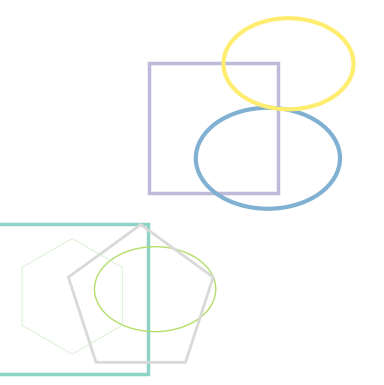[{"shape": "square", "thickness": 2.5, "radius": 0.97, "center": [0.189, 0.223]}, {"shape": "square", "thickness": 2.5, "radius": 0.84, "center": [0.555, 0.667]}, {"shape": "oval", "thickness": 3, "radius": 0.94, "center": [0.696, 0.589]}, {"shape": "oval", "thickness": 1, "radius": 0.79, "center": [0.403, 0.249]}, {"shape": "pentagon", "thickness": 2, "radius": 0.99, "center": [0.366, 0.219]}, {"shape": "hexagon", "thickness": 0.5, "radius": 0.75, "center": [0.187, 0.23]}, {"shape": "oval", "thickness": 3, "radius": 0.84, "center": [0.749, 0.834]}]